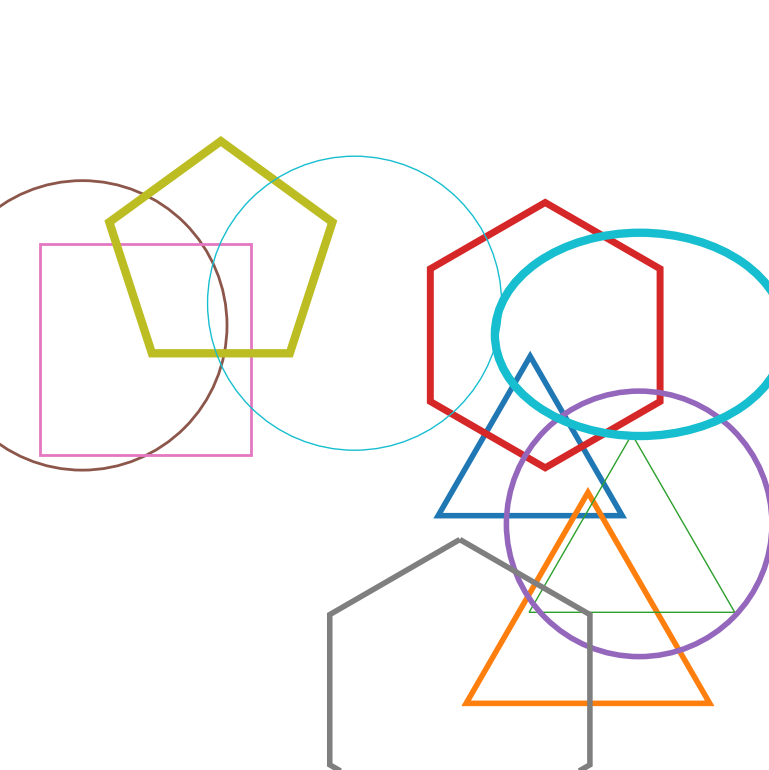[{"shape": "triangle", "thickness": 2, "radius": 0.69, "center": [0.689, 0.399]}, {"shape": "triangle", "thickness": 2, "radius": 0.91, "center": [0.764, 0.178]}, {"shape": "triangle", "thickness": 0.5, "radius": 0.77, "center": [0.821, 0.282]}, {"shape": "hexagon", "thickness": 2.5, "radius": 0.86, "center": [0.708, 0.565]}, {"shape": "circle", "thickness": 2, "radius": 0.86, "center": [0.83, 0.32]}, {"shape": "circle", "thickness": 1, "radius": 0.94, "center": [0.107, 0.577]}, {"shape": "square", "thickness": 1, "radius": 0.69, "center": [0.189, 0.547]}, {"shape": "hexagon", "thickness": 2, "radius": 0.98, "center": [0.597, 0.104]}, {"shape": "pentagon", "thickness": 3, "radius": 0.76, "center": [0.287, 0.664]}, {"shape": "circle", "thickness": 0.5, "radius": 0.95, "center": [0.46, 0.606]}, {"shape": "oval", "thickness": 3, "radius": 0.94, "center": [0.831, 0.566]}]